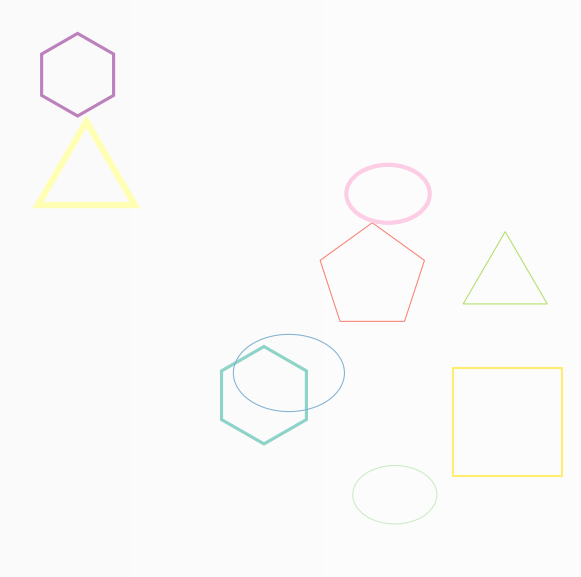[{"shape": "hexagon", "thickness": 1.5, "radius": 0.42, "center": [0.454, 0.315]}, {"shape": "triangle", "thickness": 3, "radius": 0.48, "center": [0.149, 0.692]}, {"shape": "pentagon", "thickness": 0.5, "radius": 0.47, "center": [0.64, 0.519]}, {"shape": "oval", "thickness": 0.5, "radius": 0.48, "center": [0.497, 0.353]}, {"shape": "triangle", "thickness": 0.5, "radius": 0.42, "center": [0.869, 0.515]}, {"shape": "oval", "thickness": 2, "radius": 0.36, "center": [0.668, 0.664]}, {"shape": "hexagon", "thickness": 1.5, "radius": 0.36, "center": [0.134, 0.87]}, {"shape": "oval", "thickness": 0.5, "radius": 0.36, "center": [0.679, 0.142]}, {"shape": "square", "thickness": 1, "radius": 0.47, "center": [0.873, 0.268]}]